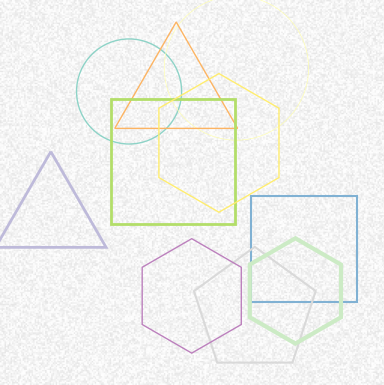[{"shape": "circle", "thickness": 1, "radius": 0.68, "center": [0.335, 0.762]}, {"shape": "circle", "thickness": 0.5, "radius": 0.94, "center": [0.614, 0.823]}, {"shape": "triangle", "thickness": 2, "radius": 0.83, "center": [0.132, 0.44]}, {"shape": "square", "thickness": 1.5, "radius": 0.68, "center": [0.789, 0.353]}, {"shape": "triangle", "thickness": 1, "radius": 0.92, "center": [0.458, 0.759]}, {"shape": "square", "thickness": 2, "radius": 0.81, "center": [0.449, 0.581]}, {"shape": "pentagon", "thickness": 1.5, "radius": 0.83, "center": [0.662, 0.193]}, {"shape": "hexagon", "thickness": 1, "radius": 0.74, "center": [0.498, 0.231]}, {"shape": "hexagon", "thickness": 3, "radius": 0.68, "center": [0.767, 0.244]}, {"shape": "hexagon", "thickness": 1, "radius": 0.9, "center": [0.569, 0.629]}]